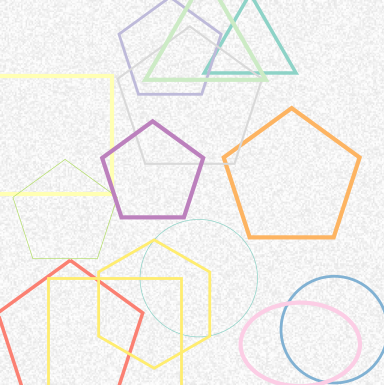[{"shape": "triangle", "thickness": 2.5, "radius": 0.69, "center": [0.65, 0.879]}, {"shape": "circle", "thickness": 0.5, "radius": 0.76, "center": [0.516, 0.278]}, {"shape": "square", "thickness": 3, "radius": 0.77, "center": [0.137, 0.65]}, {"shape": "pentagon", "thickness": 2, "radius": 0.7, "center": [0.442, 0.868]}, {"shape": "pentagon", "thickness": 2.5, "radius": 0.99, "center": [0.183, 0.126]}, {"shape": "circle", "thickness": 2, "radius": 0.69, "center": [0.868, 0.144]}, {"shape": "pentagon", "thickness": 3, "radius": 0.93, "center": [0.758, 0.534]}, {"shape": "pentagon", "thickness": 0.5, "radius": 0.71, "center": [0.169, 0.443]}, {"shape": "oval", "thickness": 3, "radius": 0.78, "center": [0.78, 0.105]}, {"shape": "pentagon", "thickness": 1.5, "radius": 0.99, "center": [0.493, 0.734]}, {"shape": "pentagon", "thickness": 3, "radius": 0.69, "center": [0.397, 0.547]}, {"shape": "triangle", "thickness": 3, "radius": 0.9, "center": [0.534, 0.883]}, {"shape": "square", "thickness": 2, "radius": 0.86, "center": [0.297, 0.105]}, {"shape": "hexagon", "thickness": 2, "radius": 0.83, "center": [0.401, 0.21]}]